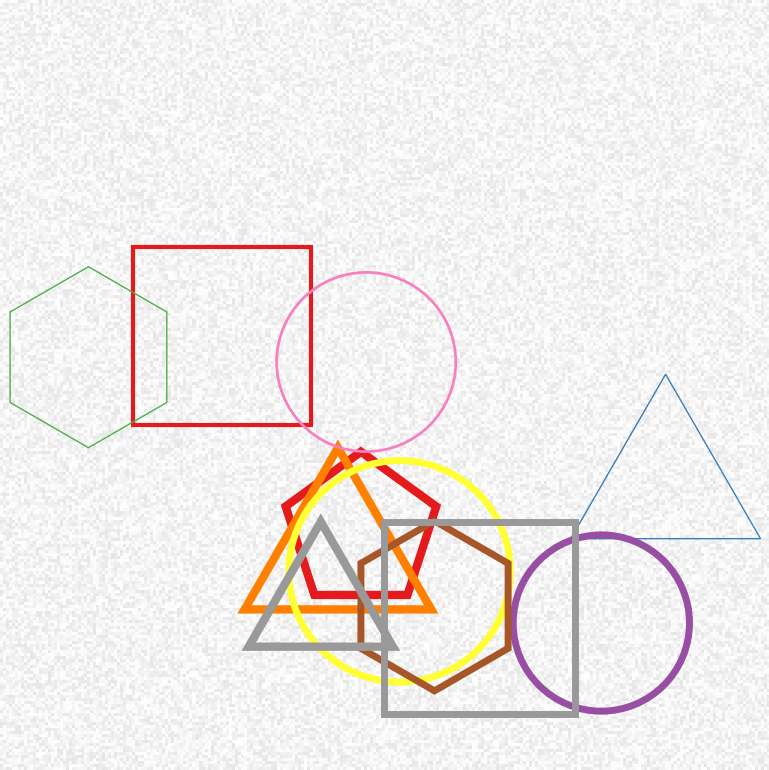[{"shape": "pentagon", "thickness": 3, "radius": 0.51, "center": [0.469, 0.311]}, {"shape": "square", "thickness": 1.5, "radius": 0.58, "center": [0.288, 0.564]}, {"shape": "triangle", "thickness": 0.5, "radius": 0.71, "center": [0.864, 0.372]}, {"shape": "hexagon", "thickness": 0.5, "radius": 0.59, "center": [0.115, 0.536]}, {"shape": "circle", "thickness": 2.5, "radius": 0.57, "center": [0.781, 0.191]}, {"shape": "triangle", "thickness": 3, "radius": 0.7, "center": [0.439, 0.279]}, {"shape": "circle", "thickness": 2.5, "radius": 0.72, "center": [0.519, 0.258]}, {"shape": "hexagon", "thickness": 2.5, "radius": 0.55, "center": [0.564, 0.213]}, {"shape": "circle", "thickness": 1, "radius": 0.58, "center": [0.476, 0.53]}, {"shape": "triangle", "thickness": 3, "radius": 0.54, "center": [0.417, 0.214]}, {"shape": "square", "thickness": 2.5, "radius": 0.62, "center": [0.623, 0.197]}]